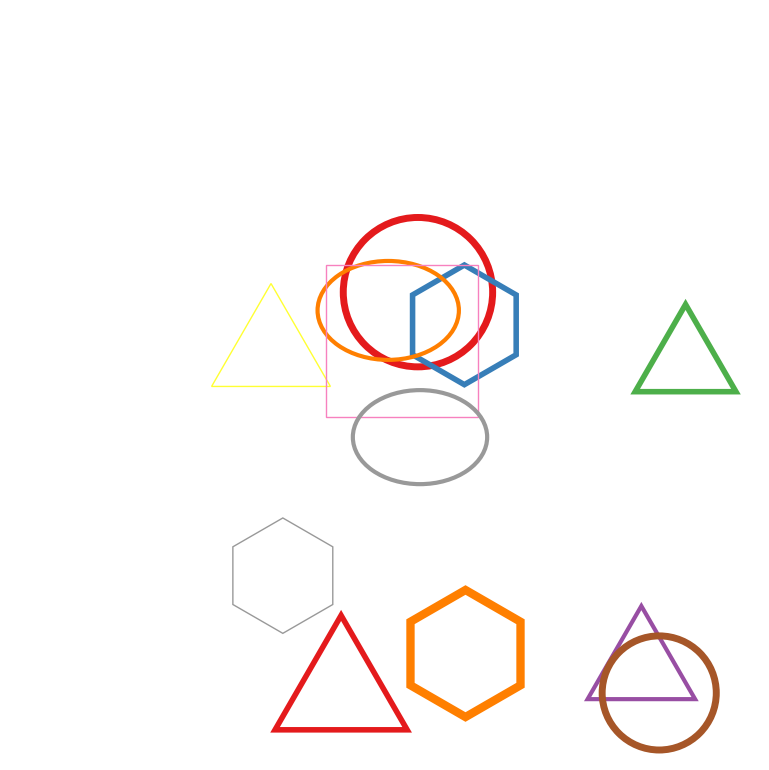[{"shape": "triangle", "thickness": 2, "radius": 0.5, "center": [0.443, 0.102]}, {"shape": "circle", "thickness": 2.5, "radius": 0.48, "center": [0.543, 0.621]}, {"shape": "hexagon", "thickness": 2, "radius": 0.39, "center": [0.603, 0.578]}, {"shape": "triangle", "thickness": 2, "radius": 0.38, "center": [0.89, 0.529]}, {"shape": "triangle", "thickness": 1.5, "radius": 0.4, "center": [0.833, 0.132]}, {"shape": "oval", "thickness": 1.5, "radius": 0.46, "center": [0.504, 0.597]}, {"shape": "hexagon", "thickness": 3, "radius": 0.41, "center": [0.605, 0.151]}, {"shape": "triangle", "thickness": 0.5, "radius": 0.45, "center": [0.352, 0.543]}, {"shape": "circle", "thickness": 2.5, "radius": 0.37, "center": [0.856, 0.1]}, {"shape": "square", "thickness": 0.5, "radius": 0.49, "center": [0.522, 0.557]}, {"shape": "hexagon", "thickness": 0.5, "radius": 0.37, "center": [0.367, 0.252]}, {"shape": "oval", "thickness": 1.5, "radius": 0.44, "center": [0.545, 0.432]}]